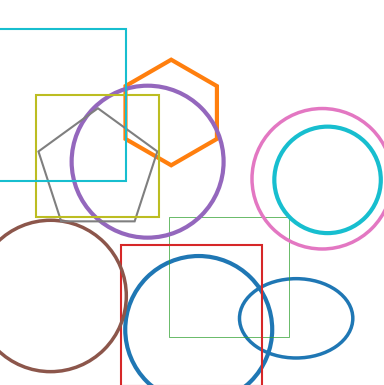[{"shape": "circle", "thickness": 3, "radius": 0.95, "center": [0.516, 0.144]}, {"shape": "oval", "thickness": 2.5, "radius": 0.74, "center": [0.769, 0.173]}, {"shape": "hexagon", "thickness": 3, "radius": 0.69, "center": [0.445, 0.708]}, {"shape": "square", "thickness": 0.5, "radius": 0.78, "center": [0.594, 0.281]}, {"shape": "square", "thickness": 1.5, "radius": 0.92, "center": [0.498, 0.181]}, {"shape": "circle", "thickness": 3, "radius": 0.99, "center": [0.383, 0.58]}, {"shape": "circle", "thickness": 2.5, "radius": 0.98, "center": [0.132, 0.231]}, {"shape": "circle", "thickness": 2.5, "radius": 0.91, "center": [0.837, 0.536]}, {"shape": "pentagon", "thickness": 1.5, "radius": 0.81, "center": [0.254, 0.556]}, {"shape": "square", "thickness": 1.5, "radius": 0.8, "center": [0.254, 0.595]}, {"shape": "circle", "thickness": 3, "radius": 0.69, "center": [0.851, 0.533]}, {"shape": "square", "thickness": 1.5, "radius": 0.99, "center": [0.13, 0.728]}]